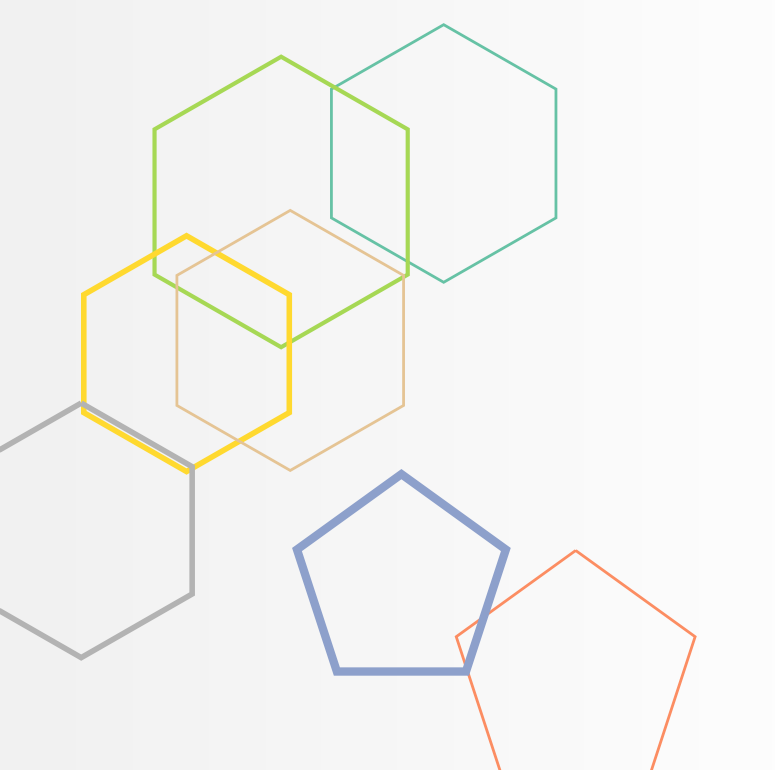[{"shape": "hexagon", "thickness": 1, "radius": 0.84, "center": [0.573, 0.801]}, {"shape": "pentagon", "thickness": 1, "radius": 0.81, "center": [0.743, 0.123]}, {"shape": "pentagon", "thickness": 3, "radius": 0.71, "center": [0.518, 0.243]}, {"shape": "hexagon", "thickness": 1.5, "radius": 0.94, "center": [0.363, 0.738]}, {"shape": "hexagon", "thickness": 2, "radius": 0.77, "center": [0.241, 0.541]}, {"shape": "hexagon", "thickness": 1, "radius": 0.84, "center": [0.375, 0.558]}, {"shape": "hexagon", "thickness": 2, "radius": 0.83, "center": [0.105, 0.311]}]